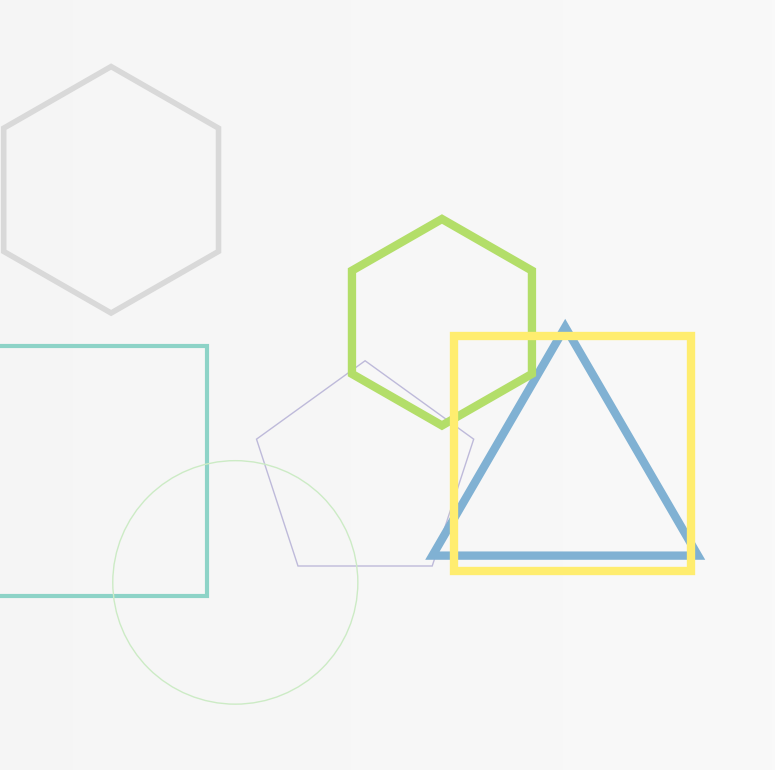[{"shape": "square", "thickness": 1.5, "radius": 0.81, "center": [0.104, 0.388]}, {"shape": "pentagon", "thickness": 0.5, "radius": 0.74, "center": [0.471, 0.384]}, {"shape": "triangle", "thickness": 3, "radius": 0.99, "center": [0.729, 0.377]}, {"shape": "hexagon", "thickness": 3, "radius": 0.67, "center": [0.57, 0.581]}, {"shape": "hexagon", "thickness": 2, "radius": 0.8, "center": [0.143, 0.754]}, {"shape": "circle", "thickness": 0.5, "radius": 0.79, "center": [0.304, 0.244]}, {"shape": "square", "thickness": 3, "radius": 0.76, "center": [0.739, 0.411]}]